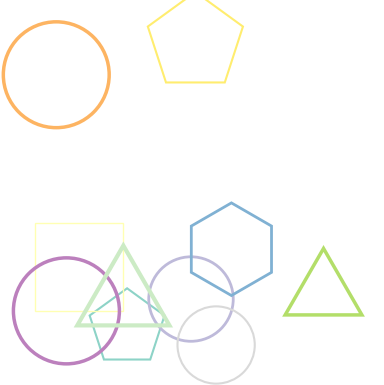[{"shape": "pentagon", "thickness": 1.5, "radius": 0.51, "center": [0.33, 0.149]}, {"shape": "square", "thickness": 1, "radius": 0.57, "center": [0.205, 0.307]}, {"shape": "circle", "thickness": 2, "radius": 0.55, "center": [0.496, 0.223]}, {"shape": "hexagon", "thickness": 2, "radius": 0.6, "center": [0.601, 0.353]}, {"shape": "circle", "thickness": 2.5, "radius": 0.69, "center": [0.146, 0.806]}, {"shape": "triangle", "thickness": 2.5, "radius": 0.58, "center": [0.84, 0.24]}, {"shape": "circle", "thickness": 1.5, "radius": 0.5, "center": [0.561, 0.104]}, {"shape": "circle", "thickness": 2.5, "radius": 0.69, "center": [0.172, 0.193]}, {"shape": "triangle", "thickness": 3, "radius": 0.69, "center": [0.32, 0.224]}, {"shape": "pentagon", "thickness": 1.5, "radius": 0.65, "center": [0.508, 0.891]}]